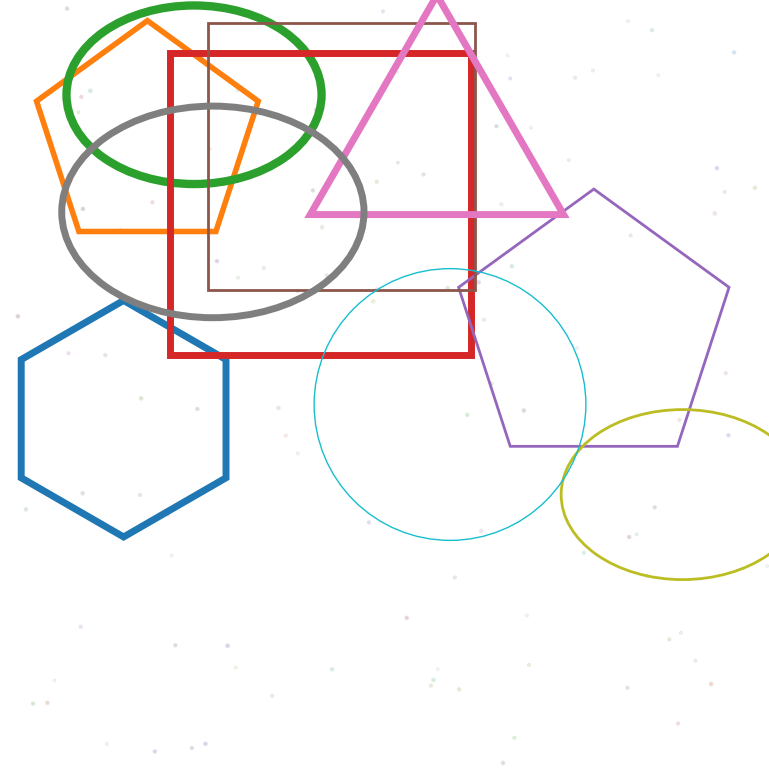[{"shape": "hexagon", "thickness": 2.5, "radius": 0.77, "center": [0.161, 0.456]}, {"shape": "pentagon", "thickness": 2, "radius": 0.76, "center": [0.191, 0.822]}, {"shape": "oval", "thickness": 3, "radius": 0.83, "center": [0.252, 0.877]}, {"shape": "square", "thickness": 2.5, "radius": 0.98, "center": [0.416, 0.735]}, {"shape": "pentagon", "thickness": 1, "radius": 0.92, "center": [0.771, 0.57]}, {"shape": "square", "thickness": 1, "radius": 0.87, "center": [0.443, 0.797]}, {"shape": "triangle", "thickness": 2.5, "radius": 0.95, "center": [0.567, 0.816]}, {"shape": "oval", "thickness": 2.5, "radius": 0.98, "center": [0.276, 0.725]}, {"shape": "oval", "thickness": 1, "radius": 0.79, "center": [0.886, 0.358]}, {"shape": "circle", "thickness": 0.5, "radius": 0.88, "center": [0.584, 0.475]}]